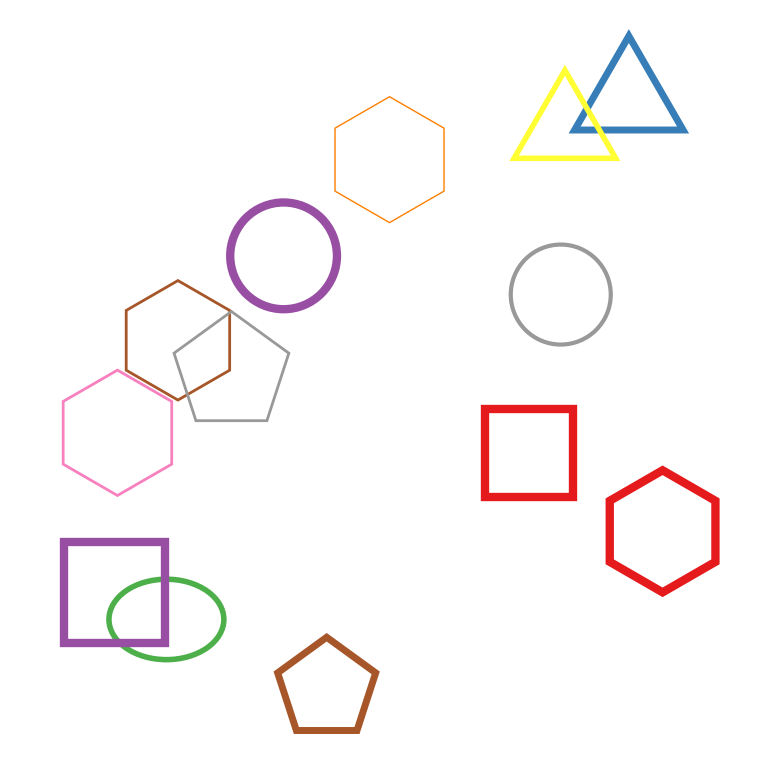[{"shape": "hexagon", "thickness": 3, "radius": 0.4, "center": [0.861, 0.31]}, {"shape": "square", "thickness": 3, "radius": 0.29, "center": [0.687, 0.412]}, {"shape": "triangle", "thickness": 2.5, "radius": 0.41, "center": [0.817, 0.872]}, {"shape": "oval", "thickness": 2, "radius": 0.37, "center": [0.216, 0.196]}, {"shape": "circle", "thickness": 3, "radius": 0.35, "center": [0.368, 0.668]}, {"shape": "square", "thickness": 3, "radius": 0.33, "center": [0.149, 0.231]}, {"shape": "hexagon", "thickness": 0.5, "radius": 0.41, "center": [0.506, 0.793]}, {"shape": "triangle", "thickness": 2, "radius": 0.38, "center": [0.734, 0.833]}, {"shape": "hexagon", "thickness": 1, "radius": 0.39, "center": [0.231, 0.558]}, {"shape": "pentagon", "thickness": 2.5, "radius": 0.33, "center": [0.424, 0.105]}, {"shape": "hexagon", "thickness": 1, "radius": 0.41, "center": [0.153, 0.438]}, {"shape": "circle", "thickness": 1.5, "radius": 0.32, "center": [0.728, 0.617]}, {"shape": "pentagon", "thickness": 1, "radius": 0.39, "center": [0.301, 0.517]}]